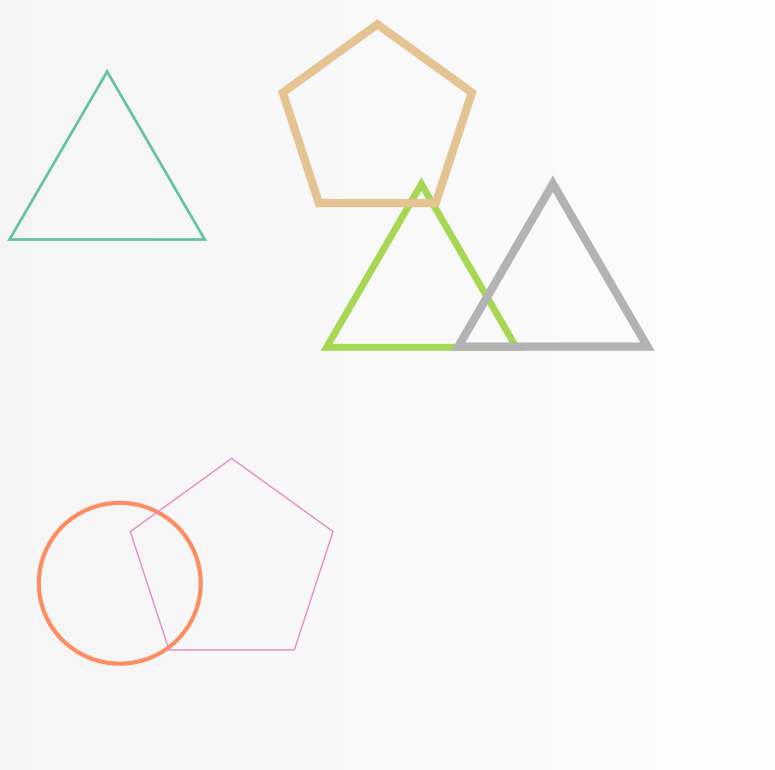[{"shape": "triangle", "thickness": 1, "radius": 0.73, "center": [0.138, 0.762]}, {"shape": "circle", "thickness": 1.5, "radius": 0.52, "center": [0.155, 0.243]}, {"shape": "pentagon", "thickness": 0.5, "radius": 0.69, "center": [0.299, 0.267]}, {"shape": "triangle", "thickness": 2.5, "radius": 0.71, "center": [0.544, 0.62]}, {"shape": "pentagon", "thickness": 3, "radius": 0.64, "center": [0.487, 0.84]}, {"shape": "triangle", "thickness": 3, "radius": 0.7, "center": [0.713, 0.62]}]